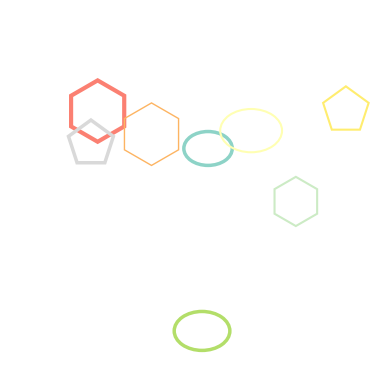[{"shape": "oval", "thickness": 2.5, "radius": 0.31, "center": [0.54, 0.614]}, {"shape": "oval", "thickness": 1.5, "radius": 0.4, "center": [0.652, 0.661]}, {"shape": "hexagon", "thickness": 3, "radius": 0.4, "center": [0.254, 0.711]}, {"shape": "hexagon", "thickness": 1, "radius": 0.41, "center": [0.394, 0.651]}, {"shape": "oval", "thickness": 2.5, "radius": 0.36, "center": [0.525, 0.14]}, {"shape": "pentagon", "thickness": 2.5, "radius": 0.31, "center": [0.236, 0.627]}, {"shape": "hexagon", "thickness": 1.5, "radius": 0.32, "center": [0.768, 0.477]}, {"shape": "pentagon", "thickness": 1.5, "radius": 0.31, "center": [0.898, 0.714]}]